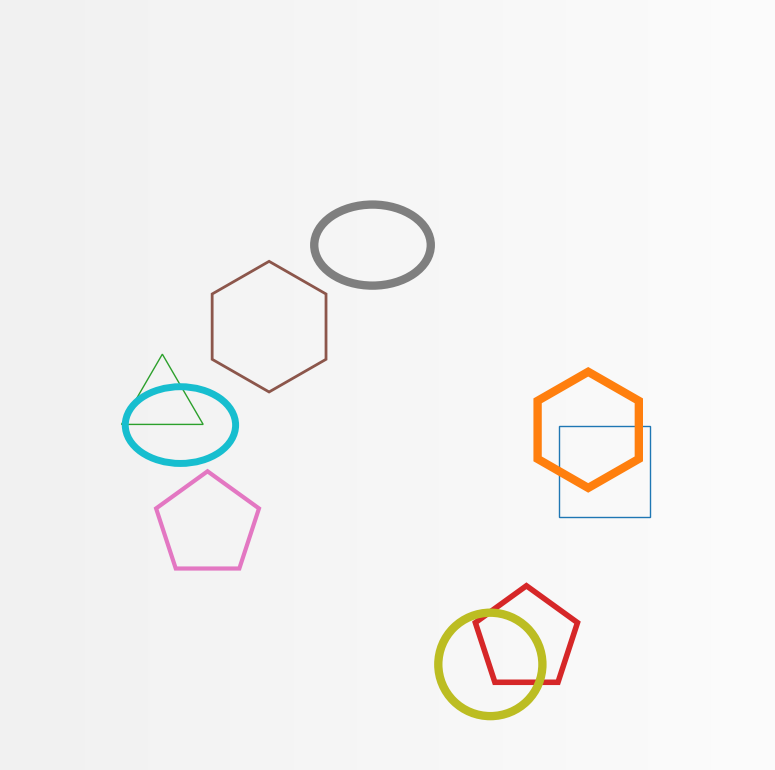[{"shape": "square", "thickness": 0.5, "radius": 0.29, "center": [0.78, 0.388]}, {"shape": "hexagon", "thickness": 3, "radius": 0.38, "center": [0.759, 0.442]}, {"shape": "triangle", "thickness": 0.5, "radius": 0.3, "center": [0.209, 0.479]}, {"shape": "pentagon", "thickness": 2, "radius": 0.35, "center": [0.679, 0.17]}, {"shape": "hexagon", "thickness": 1, "radius": 0.42, "center": [0.347, 0.576]}, {"shape": "pentagon", "thickness": 1.5, "radius": 0.35, "center": [0.268, 0.318]}, {"shape": "oval", "thickness": 3, "radius": 0.38, "center": [0.481, 0.682]}, {"shape": "circle", "thickness": 3, "radius": 0.34, "center": [0.633, 0.137]}, {"shape": "oval", "thickness": 2.5, "radius": 0.36, "center": [0.233, 0.448]}]